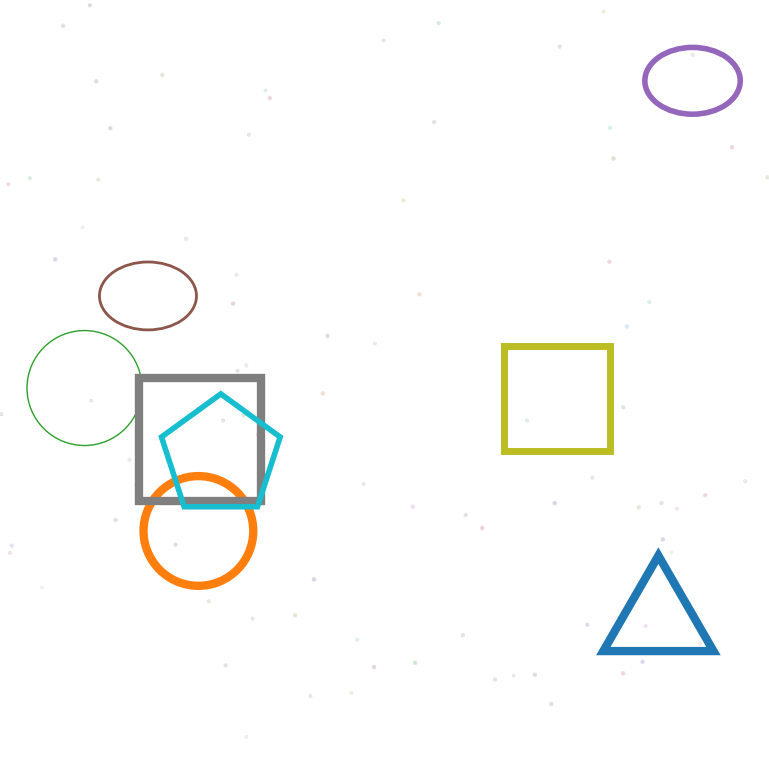[{"shape": "triangle", "thickness": 3, "radius": 0.41, "center": [0.855, 0.196]}, {"shape": "circle", "thickness": 3, "radius": 0.36, "center": [0.258, 0.31]}, {"shape": "circle", "thickness": 0.5, "radius": 0.37, "center": [0.11, 0.496]}, {"shape": "oval", "thickness": 2, "radius": 0.31, "center": [0.899, 0.895]}, {"shape": "oval", "thickness": 1, "radius": 0.32, "center": [0.192, 0.616]}, {"shape": "square", "thickness": 3, "radius": 0.4, "center": [0.26, 0.429]}, {"shape": "square", "thickness": 2.5, "radius": 0.34, "center": [0.723, 0.482]}, {"shape": "pentagon", "thickness": 2, "radius": 0.41, "center": [0.287, 0.407]}]